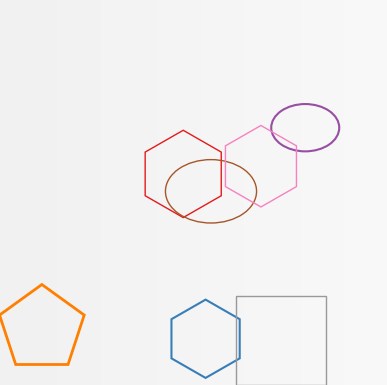[{"shape": "hexagon", "thickness": 1, "radius": 0.57, "center": [0.473, 0.548]}, {"shape": "hexagon", "thickness": 1.5, "radius": 0.51, "center": [0.531, 0.12]}, {"shape": "oval", "thickness": 1.5, "radius": 0.44, "center": [0.788, 0.668]}, {"shape": "pentagon", "thickness": 2, "radius": 0.57, "center": [0.108, 0.146]}, {"shape": "oval", "thickness": 1, "radius": 0.59, "center": [0.545, 0.503]}, {"shape": "hexagon", "thickness": 1, "radius": 0.53, "center": [0.673, 0.568]}, {"shape": "square", "thickness": 1, "radius": 0.58, "center": [0.725, 0.115]}]